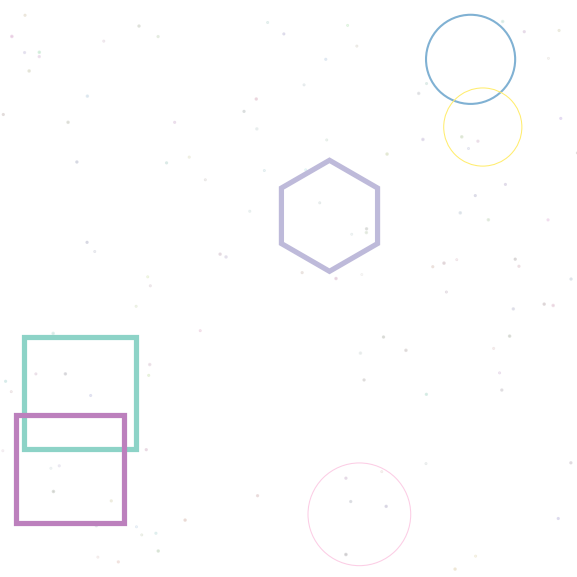[{"shape": "square", "thickness": 2.5, "radius": 0.48, "center": [0.139, 0.319]}, {"shape": "hexagon", "thickness": 2.5, "radius": 0.48, "center": [0.571, 0.625]}, {"shape": "circle", "thickness": 1, "radius": 0.39, "center": [0.815, 0.896]}, {"shape": "circle", "thickness": 0.5, "radius": 0.44, "center": [0.622, 0.109]}, {"shape": "square", "thickness": 2.5, "radius": 0.46, "center": [0.121, 0.187]}, {"shape": "circle", "thickness": 0.5, "radius": 0.34, "center": [0.836, 0.779]}]